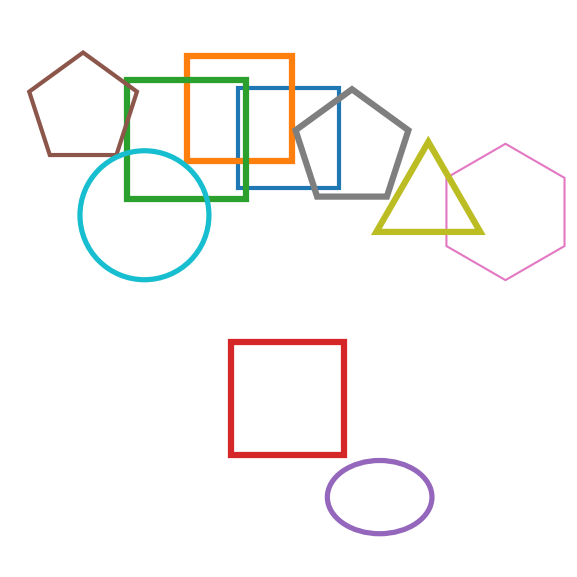[{"shape": "square", "thickness": 2, "radius": 0.44, "center": [0.5, 0.76]}, {"shape": "square", "thickness": 3, "radius": 0.45, "center": [0.415, 0.811]}, {"shape": "square", "thickness": 3, "radius": 0.51, "center": [0.324, 0.758]}, {"shape": "square", "thickness": 3, "radius": 0.49, "center": [0.498, 0.309]}, {"shape": "oval", "thickness": 2.5, "radius": 0.45, "center": [0.657, 0.138]}, {"shape": "pentagon", "thickness": 2, "radius": 0.49, "center": [0.144, 0.81]}, {"shape": "hexagon", "thickness": 1, "radius": 0.59, "center": [0.875, 0.632]}, {"shape": "pentagon", "thickness": 3, "radius": 0.51, "center": [0.609, 0.742]}, {"shape": "triangle", "thickness": 3, "radius": 0.52, "center": [0.742, 0.65]}, {"shape": "circle", "thickness": 2.5, "radius": 0.56, "center": [0.25, 0.626]}]